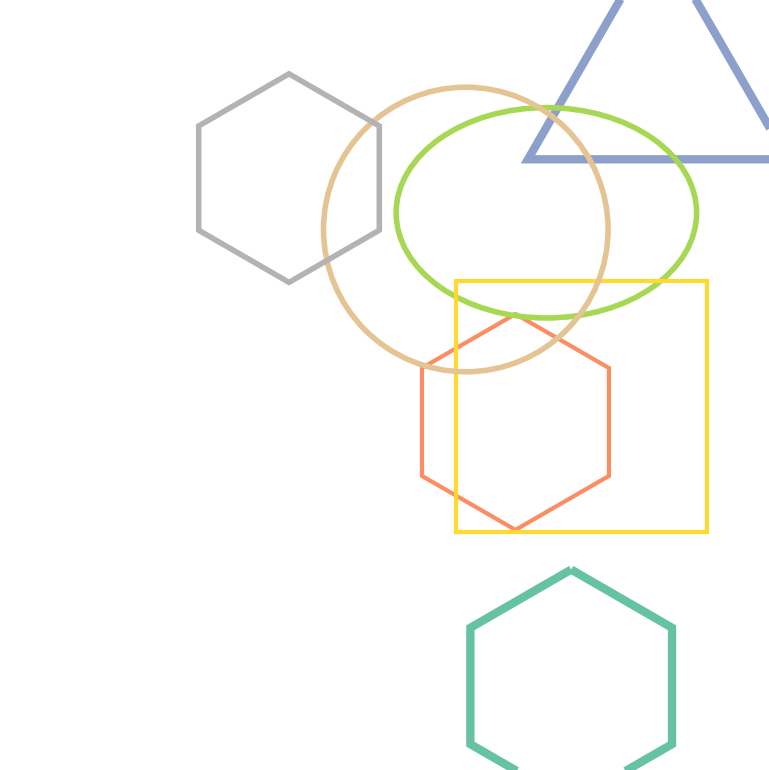[{"shape": "hexagon", "thickness": 3, "radius": 0.76, "center": [0.742, 0.109]}, {"shape": "hexagon", "thickness": 1.5, "radius": 0.7, "center": [0.669, 0.452]}, {"shape": "triangle", "thickness": 3, "radius": 0.97, "center": [0.854, 0.891]}, {"shape": "oval", "thickness": 2, "radius": 0.98, "center": [0.71, 0.724]}, {"shape": "square", "thickness": 1.5, "radius": 0.81, "center": [0.755, 0.472]}, {"shape": "circle", "thickness": 2, "radius": 0.92, "center": [0.605, 0.702]}, {"shape": "hexagon", "thickness": 2, "radius": 0.68, "center": [0.375, 0.769]}]